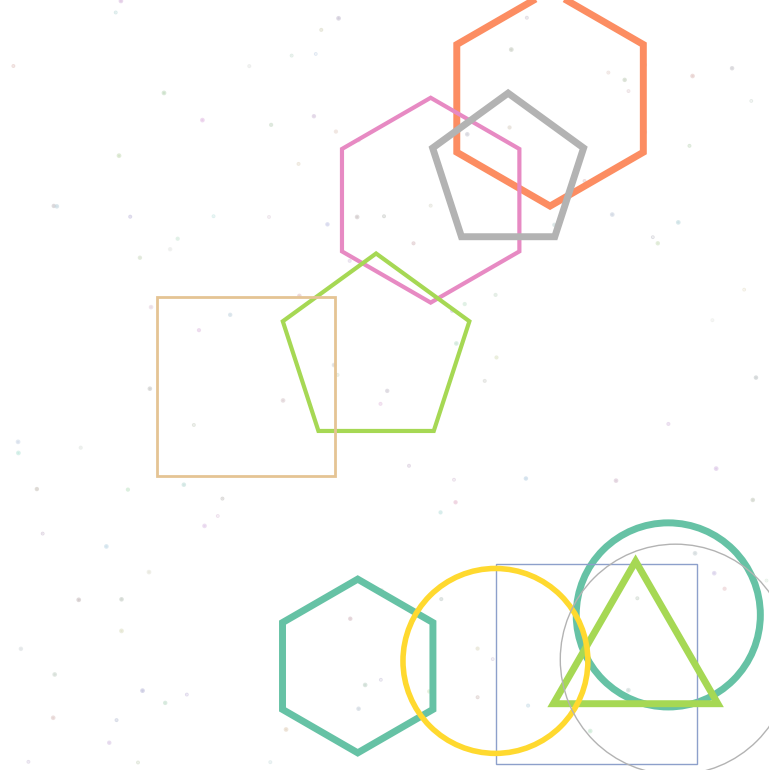[{"shape": "circle", "thickness": 2.5, "radius": 0.6, "center": [0.868, 0.201]}, {"shape": "hexagon", "thickness": 2.5, "radius": 0.56, "center": [0.465, 0.135]}, {"shape": "hexagon", "thickness": 2.5, "radius": 0.7, "center": [0.714, 0.872]}, {"shape": "square", "thickness": 0.5, "radius": 0.65, "center": [0.775, 0.138]}, {"shape": "hexagon", "thickness": 1.5, "radius": 0.67, "center": [0.559, 0.74]}, {"shape": "triangle", "thickness": 2.5, "radius": 0.62, "center": [0.825, 0.148]}, {"shape": "pentagon", "thickness": 1.5, "radius": 0.64, "center": [0.488, 0.543]}, {"shape": "circle", "thickness": 2, "radius": 0.6, "center": [0.643, 0.142]}, {"shape": "square", "thickness": 1, "radius": 0.58, "center": [0.319, 0.498]}, {"shape": "circle", "thickness": 0.5, "radius": 0.75, "center": [0.877, 0.144]}, {"shape": "pentagon", "thickness": 2.5, "radius": 0.52, "center": [0.66, 0.776]}]